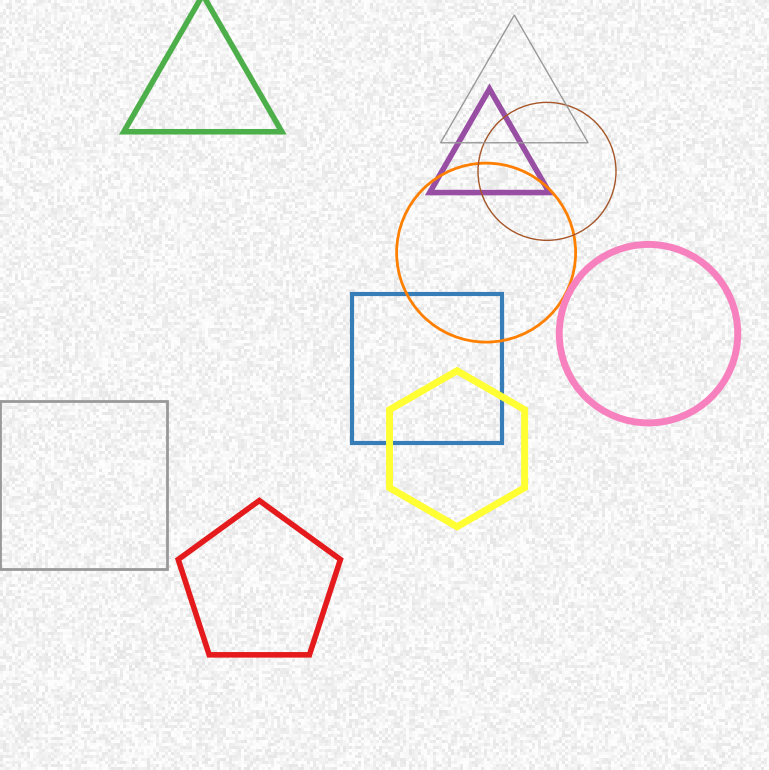[{"shape": "pentagon", "thickness": 2, "radius": 0.55, "center": [0.337, 0.239]}, {"shape": "square", "thickness": 1.5, "radius": 0.48, "center": [0.554, 0.522]}, {"shape": "triangle", "thickness": 2, "radius": 0.59, "center": [0.263, 0.888]}, {"shape": "triangle", "thickness": 2, "radius": 0.45, "center": [0.636, 0.795]}, {"shape": "circle", "thickness": 1, "radius": 0.58, "center": [0.631, 0.672]}, {"shape": "hexagon", "thickness": 2.5, "radius": 0.51, "center": [0.594, 0.417]}, {"shape": "circle", "thickness": 0.5, "radius": 0.45, "center": [0.71, 0.777]}, {"shape": "circle", "thickness": 2.5, "radius": 0.58, "center": [0.842, 0.567]}, {"shape": "triangle", "thickness": 0.5, "radius": 0.55, "center": [0.668, 0.87]}, {"shape": "square", "thickness": 1, "radius": 0.54, "center": [0.108, 0.37]}]